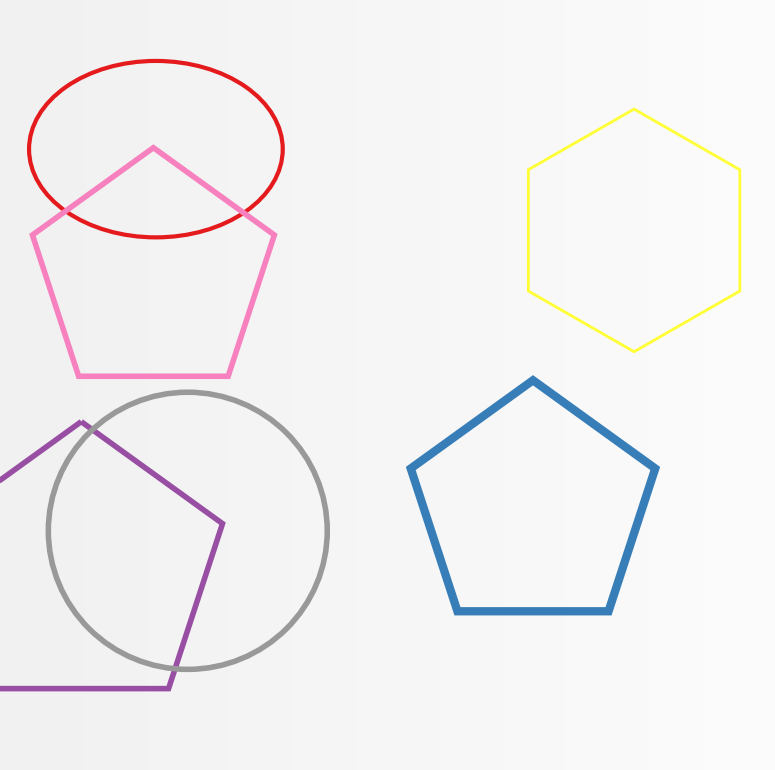[{"shape": "oval", "thickness": 1.5, "radius": 0.82, "center": [0.201, 0.806]}, {"shape": "pentagon", "thickness": 3, "radius": 0.83, "center": [0.688, 0.34]}, {"shape": "pentagon", "thickness": 2, "radius": 0.96, "center": [0.105, 0.261]}, {"shape": "hexagon", "thickness": 1, "radius": 0.79, "center": [0.818, 0.701]}, {"shape": "pentagon", "thickness": 2, "radius": 0.82, "center": [0.198, 0.644]}, {"shape": "circle", "thickness": 2, "radius": 0.9, "center": [0.242, 0.311]}]